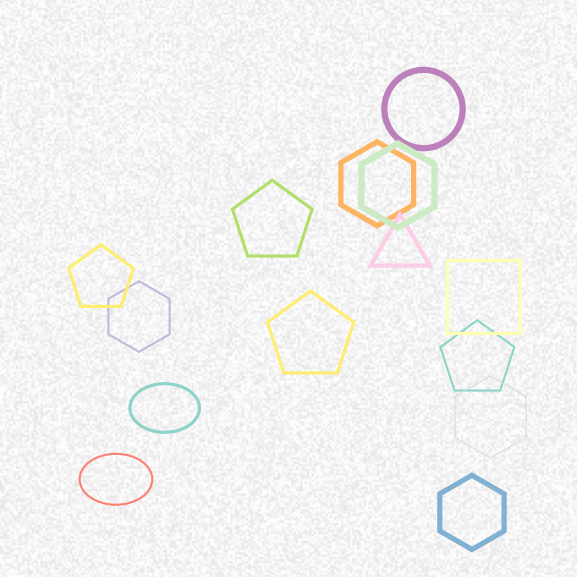[{"shape": "pentagon", "thickness": 1, "radius": 0.34, "center": [0.827, 0.377]}, {"shape": "oval", "thickness": 1.5, "radius": 0.3, "center": [0.285, 0.293]}, {"shape": "square", "thickness": 1.5, "radius": 0.32, "center": [0.838, 0.486]}, {"shape": "hexagon", "thickness": 1, "radius": 0.31, "center": [0.241, 0.451]}, {"shape": "oval", "thickness": 1, "radius": 0.31, "center": [0.201, 0.169]}, {"shape": "hexagon", "thickness": 2.5, "radius": 0.32, "center": [0.817, 0.112]}, {"shape": "hexagon", "thickness": 2.5, "radius": 0.36, "center": [0.653, 0.681]}, {"shape": "pentagon", "thickness": 1.5, "radius": 0.36, "center": [0.471, 0.614]}, {"shape": "triangle", "thickness": 2, "radius": 0.3, "center": [0.693, 0.569]}, {"shape": "hexagon", "thickness": 0.5, "radius": 0.36, "center": [0.849, 0.277]}, {"shape": "circle", "thickness": 3, "radius": 0.34, "center": [0.733, 0.81]}, {"shape": "hexagon", "thickness": 3, "radius": 0.36, "center": [0.689, 0.678]}, {"shape": "pentagon", "thickness": 1.5, "radius": 0.39, "center": [0.538, 0.417]}, {"shape": "pentagon", "thickness": 1.5, "radius": 0.3, "center": [0.175, 0.516]}]